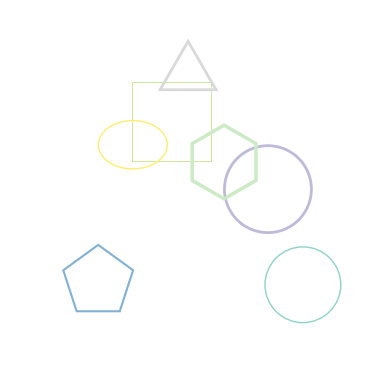[{"shape": "circle", "thickness": 1, "radius": 0.49, "center": [0.787, 0.26]}, {"shape": "circle", "thickness": 2, "radius": 0.56, "center": [0.696, 0.509]}, {"shape": "pentagon", "thickness": 1.5, "radius": 0.48, "center": [0.255, 0.269]}, {"shape": "square", "thickness": 0.5, "radius": 0.51, "center": [0.445, 0.685]}, {"shape": "triangle", "thickness": 2, "radius": 0.42, "center": [0.489, 0.809]}, {"shape": "hexagon", "thickness": 2.5, "radius": 0.48, "center": [0.582, 0.579]}, {"shape": "oval", "thickness": 1, "radius": 0.45, "center": [0.345, 0.624]}]